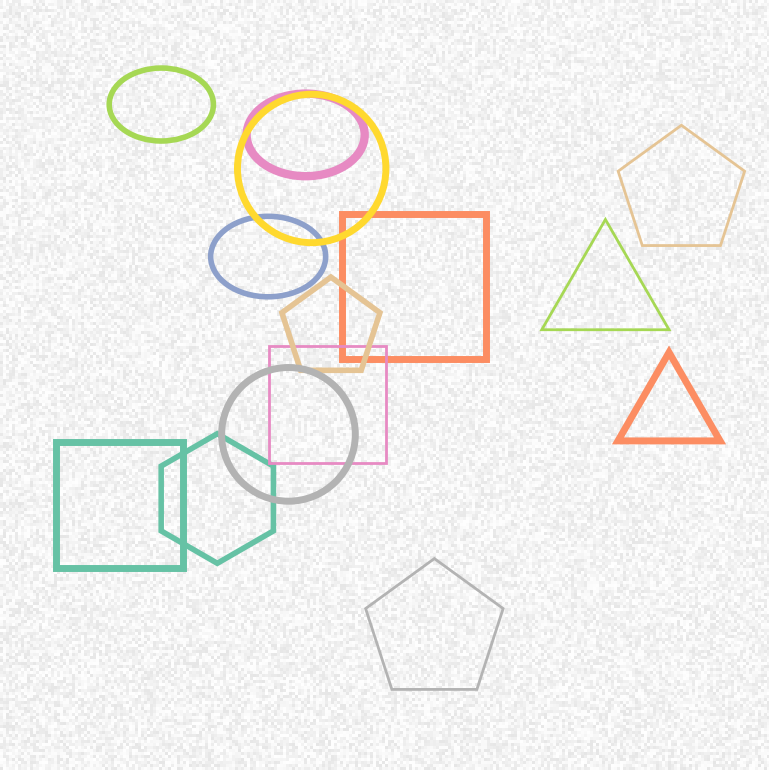[{"shape": "hexagon", "thickness": 2, "radius": 0.42, "center": [0.282, 0.353]}, {"shape": "square", "thickness": 2.5, "radius": 0.41, "center": [0.155, 0.344]}, {"shape": "square", "thickness": 2.5, "radius": 0.47, "center": [0.537, 0.628]}, {"shape": "triangle", "thickness": 2.5, "radius": 0.38, "center": [0.869, 0.466]}, {"shape": "oval", "thickness": 2, "radius": 0.37, "center": [0.348, 0.667]}, {"shape": "oval", "thickness": 3, "radius": 0.38, "center": [0.397, 0.825]}, {"shape": "square", "thickness": 1, "radius": 0.38, "center": [0.425, 0.475]}, {"shape": "oval", "thickness": 2, "radius": 0.34, "center": [0.21, 0.864]}, {"shape": "triangle", "thickness": 1, "radius": 0.48, "center": [0.786, 0.619]}, {"shape": "circle", "thickness": 2.5, "radius": 0.48, "center": [0.405, 0.781]}, {"shape": "pentagon", "thickness": 2, "radius": 0.33, "center": [0.43, 0.573]}, {"shape": "pentagon", "thickness": 1, "radius": 0.43, "center": [0.885, 0.751]}, {"shape": "circle", "thickness": 2.5, "radius": 0.43, "center": [0.375, 0.436]}, {"shape": "pentagon", "thickness": 1, "radius": 0.47, "center": [0.564, 0.181]}]